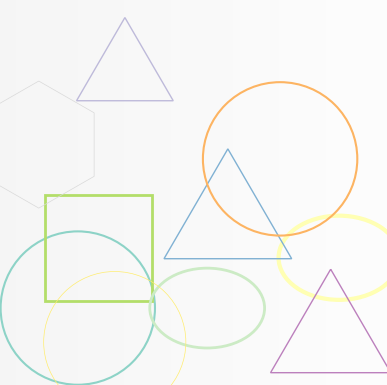[{"shape": "circle", "thickness": 1.5, "radius": 1.0, "center": [0.201, 0.2]}, {"shape": "oval", "thickness": 3, "radius": 0.78, "center": [0.875, 0.33]}, {"shape": "triangle", "thickness": 1, "radius": 0.72, "center": [0.322, 0.81]}, {"shape": "triangle", "thickness": 1, "radius": 0.95, "center": [0.588, 0.423]}, {"shape": "circle", "thickness": 1.5, "radius": 1.0, "center": [0.723, 0.587]}, {"shape": "square", "thickness": 2, "radius": 0.69, "center": [0.254, 0.357]}, {"shape": "hexagon", "thickness": 0.5, "radius": 0.83, "center": [0.1, 0.624]}, {"shape": "triangle", "thickness": 1, "radius": 0.9, "center": [0.853, 0.122]}, {"shape": "oval", "thickness": 2, "radius": 0.74, "center": [0.535, 0.2]}, {"shape": "circle", "thickness": 0.5, "radius": 0.92, "center": [0.296, 0.111]}]